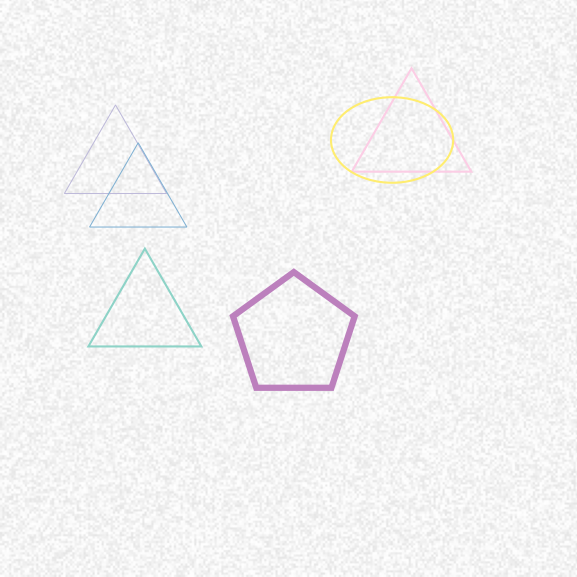[{"shape": "triangle", "thickness": 1, "radius": 0.56, "center": [0.251, 0.456]}, {"shape": "triangle", "thickness": 0.5, "radius": 0.51, "center": [0.2, 0.715]}, {"shape": "triangle", "thickness": 0.5, "radius": 0.49, "center": [0.239, 0.655]}, {"shape": "triangle", "thickness": 1, "radius": 0.6, "center": [0.713, 0.762]}, {"shape": "pentagon", "thickness": 3, "radius": 0.55, "center": [0.509, 0.417]}, {"shape": "oval", "thickness": 1, "radius": 0.53, "center": [0.679, 0.757]}]